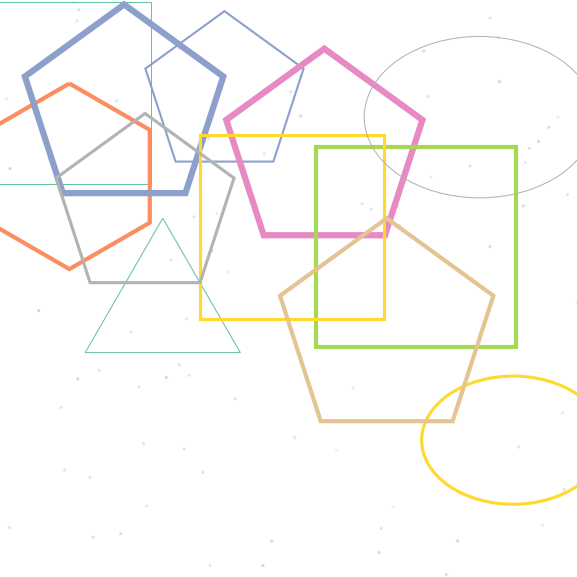[{"shape": "triangle", "thickness": 0.5, "radius": 0.78, "center": [0.282, 0.466]}, {"shape": "square", "thickness": 0.5, "radius": 0.79, "center": [0.103, 0.838]}, {"shape": "hexagon", "thickness": 2, "radius": 0.8, "center": [0.12, 0.694]}, {"shape": "pentagon", "thickness": 1, "radius": 0.72, "center": [0.389, 0.836]}, {"shape": "pentagon", "thickness": 3, "radius": 0.9, "center": [0.215, 0.811]}, {"shape": "pentagon", "thickness": 3, "radius": 0.89, "center": [0.562, 0.736]}, {"shape": "square", "thickness": 2, "radius": 0.87, "center": [0.721, 0.572]}, {"shape": "oval", "thickness": 1.5, "radius": 0.79, "center": [0.889, 0.237]}, {"shape": "square", "thickness": 1.5, "radius": 0.8, "center": [0.506, 0.606]}, {"shape": "pentagon", "thickness": 2, "radius": 0.97, "center": [0.67, 0.427]}, {"shape": "oval", "thickness": 0.5, "radius": 1.0, "center": [0.83, 0.796]}, {"shape": "pentagon", "thickness": 1.5, "radius": 0.81, "center": [0.251, 0.641]}]